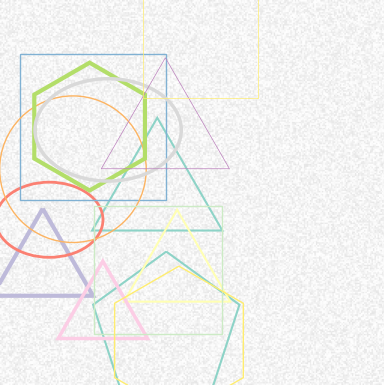[{"shape": "triangle", "thickness": 1.5, "radius": 0.98, "center": [0.408, 0.499]}, {"shape": "pentagon", "thickness": 1.5, "radius": 1.0, "center": [0.432, 0.147]}, {"shape": "triangle", "thickness": 1.5, "radius": 0.8, "center": [0.46, 0.296]}, {"shape": "triangle", "thickness": 3, "radius": 0.75, "center": [0.111, 0.307]}, {"shape": "oval", "thickness": 2, "radius": 0.7, "center": [0.128, 0.429]}, {"shape": "square", "thickness": 1, "radius": 0.94, "center": [0.241, 0.67]}, {"shape": "circle", "thickness": 1, "radius": 0.95, "center": [0.189, 0.561]}, {"shape": "hexagon", "thickness": 3, "radius": 0.83, "center": [0.233, 0.671]}, {"shape": "triangle", "thickness": 2.5, "radius": 0.67, "center": [0.267, 0.188]}, {"shape": "oval", "thickness": 2.5, "radius": 0.95, "center": [0.281, 0.663]}, {"shape": "triangle", "thickness": 0.5, "radius": 0.96, "center": [0.43, 0.658]}, {"shape": "square", "thickness": 1, "radius": 0.83, "center": [0.41, 0.299]}, {"shape": "hexagon", "thickness": 1, "radius": 0.97, "center": [0.465, 0.116]}, {"shape": "square", "thickness": 0.5, "radius": 0.74, "center": [0.521, 0.893]}]